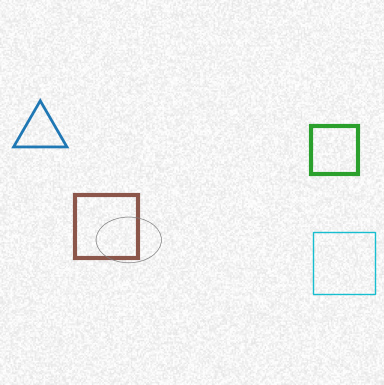[{"shape": "triangle", "thickness": 2, "radius": 0.4, "center": [0.105, 0.658]}, {"shape": "square", "thickness": 3, "radius": 0.31, "center": [0.868, 0.611]}, {"shape": "square", "thickness": 3, "radius": 0.41, "center": [0.276, 0.412]}, {"shape": "oval", "thickness": 0.5, "radius": 0.42, "center": [0.334, 0.377]}, {"shape": "square", "thickness": 1, "radius": 0.4, "center": [0.894, 0.318]}]